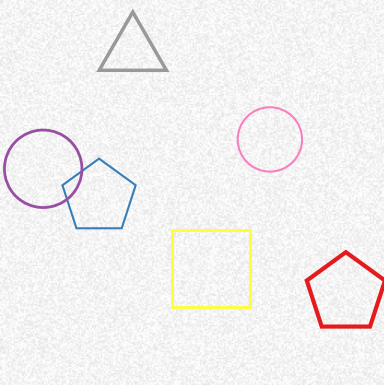[{"shape": "pentagon", "thickness": 3, "radius": 0.53, "center": [0.898, 0.238]}, {"shape": "pentagon", "thickness": 1.5, "radius": 0.5, "center": [0.257, 0.488]}, {"shape": "circle", "thickness": 2, "radius": 0.5, "center": [0.112, 0.562]}, {"shape": "square", "thickness": 2, "radius": 0.5, "center": [0.548, 0.302]}, {"shape": "circle", "thickness": 1.5, "radius": 0.42, "center": [0.701, 0.638]}, {"shape": "triangle", "thickness": 2.5, "radius": 0.5, "center": [0.345, 0.868]}]